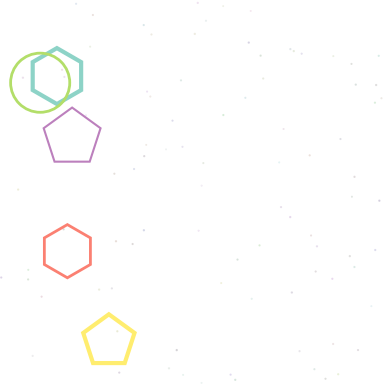[{"shape": "hexagon", "thickness": 3, "radius": 0.36, "center": [0.148, 0.802]}, {"shape": "hexagon", "thickness": 2, "radius": 0.35, "center": [0.175, 0.348]}, {"shape": "circle", "thickness": 2, "radius": 0.38, "center": [0.104, 0.785]}, {"shape": "pentagon", "thickness": 1.5, "radius": 0.39, "center": [0.187, 0.643]}, {"shape": "pentagon", "thickness": 3, "radius": 0.35, "center": [0.283, 0.114]}]